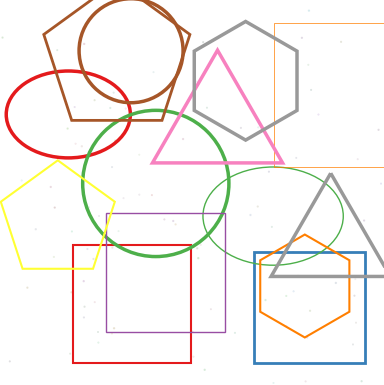[{"shape": "oval", "thickness": 2.5, "radius": 0.81, "center": [0.177, 0.703]}, {"shape": "square", "thickness": 1.5, "radius": 0.77, "center": [0.343, 0.21]}, {"shape": "square", "thickness": 2, "radius": 0.72, "center": [0.803, 0.201]}, {"shape": "circle", "thickness": 2.5, "radius": 0.95, "center": [0.405, 0.524]}, {"shape": "oval", "thickness": 1, "radius": 0.91, "center": [0.709, 0.439]}, {"shape": "square", "thickness": 1, "radius": 0.78, "center": [0.43, 0.292]}, {"shape": "square", "thickness": 0.5, "radius": 0.94, "center": [0.899, 0.753]}, {"shape": "hexagon", "thickness": 1.5, "radius": 0.67, "center": [0.792, 0.257]}, {"shape": "pentagon", "thickness": 1.5, "radius": 0.78, "center": [0.15, 0.428]}, {"shape": "circle", "thickness": 2.5, "radius": 0.68, "center": [0.34, 0.868]}, {"shape": "pentagon", "thickness": 2, "radius": 1.0, "center": [0.304, 0.849]}, {"shape": "triangle", "thickness": 2.5, "radius": 0.98, "center": [0.565, 0.674]}, {"shape": "triangle", "thickness": 2.5, "radius": 0.89, "center": [0.859, 0.371]}, {"shape": "hexagon", "thickness": 2.5, "radius": 0.77, "center": [0.638, 0.79]}]